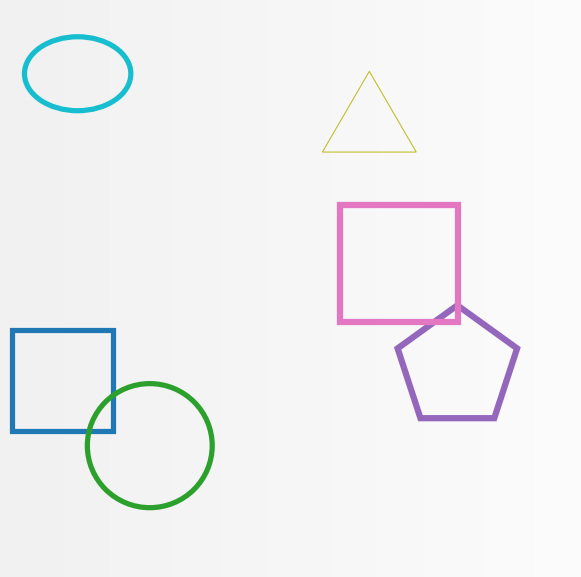[{"shape": "square", "thickness": 2.5, "radius": 0.44, "center": [0.108, 0.34]}, {"shape": "circle", "thickness": 2.5, "radius": 0.54, "center": [0.258, 0.227]}, {"shape": "pentagon", "thickness": 3, "radius": 0.54, "center": [0.787, 0.362]}, {"shape": "square", "thickness": 3, "radius": 0.51, "center": [0.686, 0.543]}, {"shape": "triangle", "thickness": 0.5, "radius": 0.47, "center": [0.635, 0.782]}, {"shape": "oval", "thickness": 2.5, "radius": 0.46, "center": [0.134, 0.871]}]